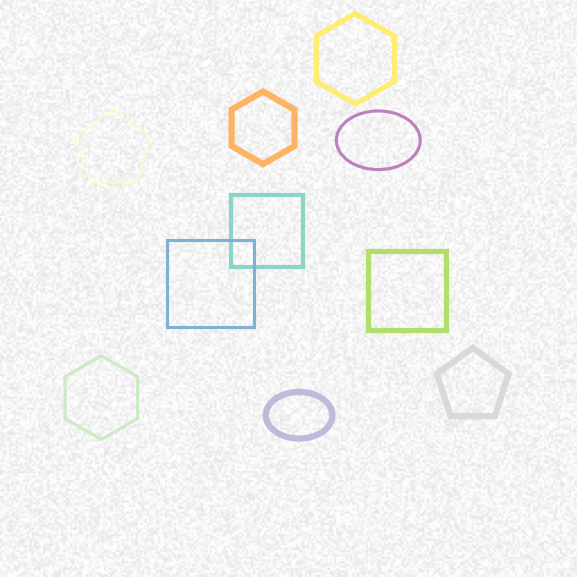[{"shape": "square", "thickness": 2, "radius": 0.31, "center": [0.462, 0.599]}, {"shape": "pentagon", "thickness": 0.5, "radius": 0.35, "center": [0.196, 0.74]}, {"shape": "oval", "thickness": 3, "radius": 0.29, "center": [0.518, 0.28]}, {"shape": "square", "thickness": 1.5, "radius": 0.38, "center": [0.365, 0.508]}, {"shape": "hexagon", "thickness": 3, "radius": 0.31, "center": [0.456, 0.778]}, {"shape": "square", "thickness": 2.5, "radius": 0.34, "center": [0.705, 0.496]}, {"shape": "pentagon", "thickness": 3, "radius": 0.33, "center": [0.819, 0.331]}, {"shape": "oval", "thickness": 1.5, "radius": 0.36, "center": [0.655, 0.756]}, {"shape": "hexagon", "thickness": 1.5, "radius": 0.36, "center": [0.175, 0.311]}, {"shape": "hexagon", "thickness": 2.5, "radius": 0.39, "center": [0.615, 0.897]}]